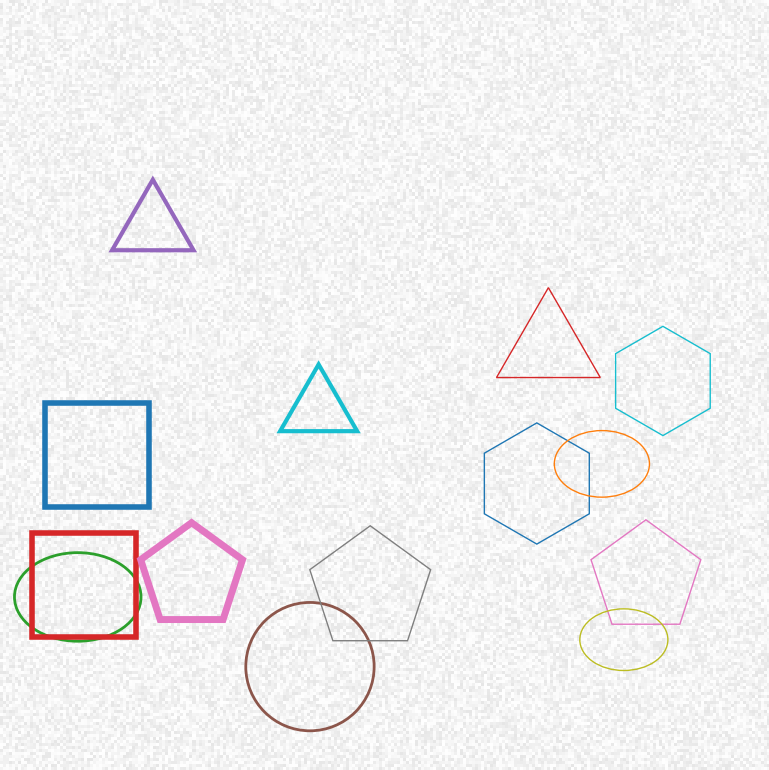[{"shape": "hexagon", "thickness": 0.5, "radius": 0.39, "center": [0.697, 0.372]}, {"shape": "square", "thickness": 2, "radius": 0.34, "center": [0.126, 0.409]}, {"shape": "oval", "thickness": 0.5, "radius": 0.31, "center": [0.782, 0.398]}, {"shape": "oval", "thickness": 1, "radius": 0.41, "center": [0.101, 0.225]}, {"shape": "triangle", "thickness": 0.5, "radius": 0.39, "center": [0.712, 0.549]}, {"shape": "square", "thickness": 2, "radius": 0.34, "center": [0.109, 0.241]}, {"shape": "triangle", "thickness": 1.5, "radius": 0.31, "center": [0.198, 0.706]}, {"shape": "circle", "thickness": 1, "radius": 0.42, "center": [0.403, 0.134]}, {"shape": "pentagon", "thickness": 2.5, "radius": 0.35, "center": [0.249, 0.252]}, {"shape": "pentagon", "thickness": 0.5, "radius": 0.37, "center": [0.839, 0.25]}, {"shape": "pentagon", "thickness": 0.5, "radius": 0.41, "center": [0.481, 0.235]}, {"shape": "oval", "thickness": 0.5, "radius": 0.29, "center": [0.81, 0.169]}, {"shape": "triangle", "thickness": 1.5, "radius": 0.29, "center": [0.414, 0.469]}, {"shape": "hexagon", "thickness": 0.5, "radius": 0.35, "center": [0.861, 0.505]}]